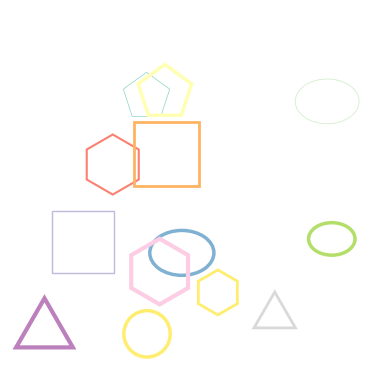[{"shape": "pentagon", "thickness": 0.5, "radius": 0.32, "center": [0.381, 0.749]}, {"shape": "pentagon", "thickness": 2.5, "radius": 0.36, "center": [0.428, 0.76]}, {"shape": "square", "thickness": 1, "radius": 0.4, "center": [0.215, 0.372]}, {"shape": "hexagon", "thickness": 1.5, "radius": 0.39, "center": [0.293, 0.573]}, {"shape": "oval", "thickness": 2.5, "radius": 0.42, "center": [0.472, 0.343]}, {"shape": "square", "thickness": 2, "radius": 0.42, "center": [0.432, 0.6]}, {"shape": "oval", "thickness": 2.5, "radius": 0.3, "center": [0.862, 0.379]}, {"shape": "hexagon", "thickness": 3, "radius": 0.43, "center": [0.415, 0.295]}, {"shape": "triangle", "thickness": 2, "radius": 0.31, "center": [0.714, 0.179]}, {"shape": "triangle", "thickness": 3, "radius": 0.43, "center": [0.116, 0.14]}, {"shape": "oval", "thickness": 0.5, "radius": 0.42, "center": [0.85, 0.737]}, {"shape": "hexagon", "thickness": 2, "radius": 0.29, "center": [0.566, 0.24]}, {"shape": "circle", "thickness": 2.5, "radius": 0.3, "center": [0.382, 0.133]}]